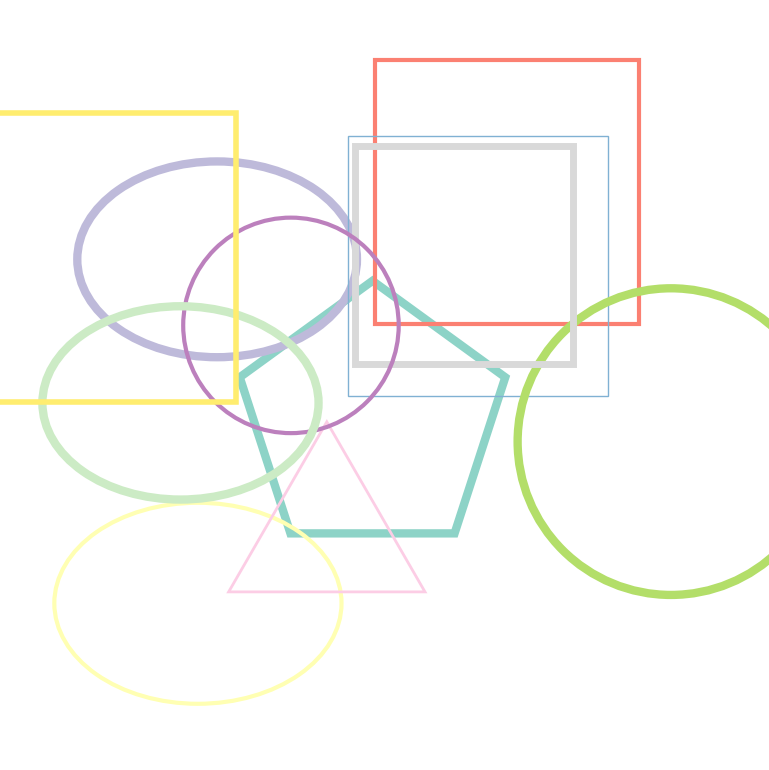[{"shape": "pentagon", "thickness": 3, "radius": 0.91, "center": [0.484, 0.454]}, {"shape": "oval", "thickness": 1.5, "radius": 0.93, "center": [0.257, 0.217]}, {"shape": "oval", "thickness": 3, "radius": 0.91, "center": [0.282, 0.663]}, {"shape": "square", "thickness": 1.5, "radius": 0.86, "center": [0.659, 0.751]}, {"shape": "square", "thickness": 0.5, "radius": 0.85, "center": [0.621, 0.654]}, {"shape": "circle", "thickness": 3, "radius": 1.0, "center": [0.871, 0.426]}, {"shape": "triangle", "thickness": 1, "radius": 0.74, "center": [0.424, 0.305]}, {"shape": "square", "thickness": 2.5, "radius": 0.71, "center": [0.603, 0.669]}, {"shape": "circle", "thickness": 1.5, "radius": 0.7, "center": [0.378, 0.577]}, {"shape": "oval", "thickness": 3, "radius": 0.9, "center": [0.234, 0.477]}, {"shape": "square", "thickness": 2, "radius": 0.94, "center": [0.119, 0.665]}]